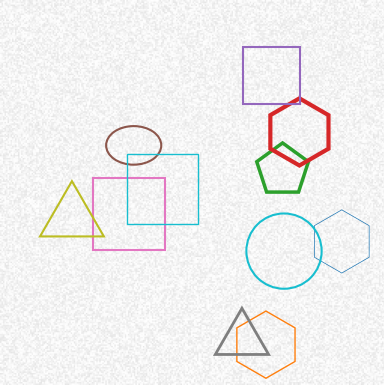[{"shape": "hexagon", "thickness": 0.5, "radius": 0.41, "center": [0.888, 0.373]}, {"shape": "hexagon", "thickness": 1, "radius": 0.44, "center": [0.691, 0.105]}, {"shape": "pentagon", "thickness": 2.5, "radius": 0.35, "center": [0.734, 0.558]}, {"shape": "hexagon", "thickness": 3, "radius": 0.44, "center": [0.778, 0.657]}, {"shape": "square", "thickness": 1.5, "radius": 0.37, "center": [0.704, 0.803]}, {"shape": "oval", "thickness": 1.5, "radius": 0.36, "center": [0.347, 0.622]}, {"shape": "square", "thickness": 1.5, "radius": 0.46, "center": [0.335, 0.444]}, {"shape": "triangle", "thickness": 2, "radius": 0.4, "center": [0.628, 0.119]}, {"shape": "triangle", "thickness": 1.5, "radius": 0.48, "center": [0.187, 0.434]}, {"shape": "square", "thickness": 1, "radius": 0.46, "center": [0.422, 0.509]}, {"shape": "circle", "thickness": 1.5, "radius": 0.49, "center": [0.738, 0.348]}]